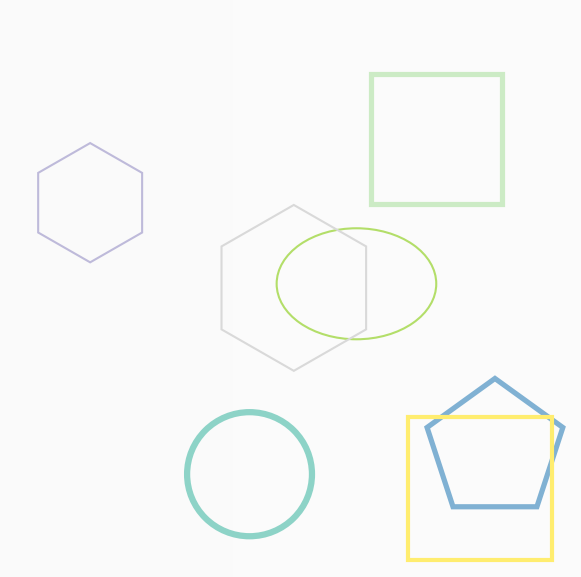[{"shape": "circle", "thickness": 3, "radius": 0.54, "center": [0.429, 0.178]}, {"shape": "hexagon", "thickness": 1, "radius": 0.52, "center": [0.155, 0.648]}, {"shape": "pentagon", "thickness": 2.5, "radius": 0.61, "center": [0.852, 0.221]}, {"shape": "oval", "thickness": 1, "radius": 0.69, "center": [0.613, 0.508]}, {"shape": "hexagon", "thickness": 1, "radius": 0.72, "center": [0.505, 0.501]}, {"shape": "square", "thickness": 2.5, "radius": 0.56, "center": [0.75, 0.758]}, {"shape": "square", "thickness": 2, "radius": 0.62, "center": [0.826, 0.153]}]